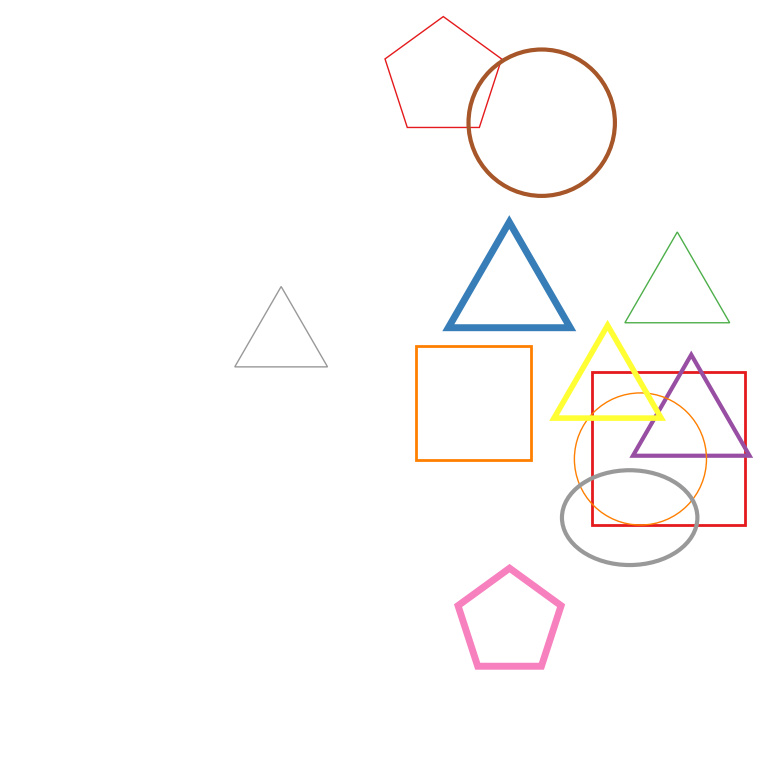[{"shape": "pentagon", "thickness": 0.5, "radius": 0.4, "center": [0.576, 0.899]}, {"shape": "square", "thickness": 1, "radius": 0.5, "center": [0.868, 0.417]}, {"shape": "triangle", "thickness": 2.5, "radius": 0.46, "center": [0.661, 0.62]}, {"shape": "triangle", "thickness": 0.5, "radius": 0.39, "center": [0.88, 0.62]}, {"shape": "triangle", "thickness": 1.5, "radius": 0.44, "center": [0.898, 0.452]}, {"shape": "circle", "thickness": 0.5, "radius": 0.43, "center": [0.832, 0.404]}, {"shape": "square", "thickness": 1, "radius": 0.37, "center": [0.615, 0.477]}, {"shape": "triangle", "thickness": 2, "radius": 0.4, "center": [0.789, 0.497]}, {"shape": "circle", "thickness": 1.5, "radius": 0.48, "center": [0.704, 0.841]}, {"shape": "pentagon", "thickness": 2.5, "radius": 0.35, "center": [0.662, 0.192]}, {"shape": "oval", "thickness": 1.5, "radius": 0.44, "center": [0.818, 0.328]}, {"shape": "triangle", "thickness": 0.5, "radius": 0.35, "center": [0.365, 0.558]}]